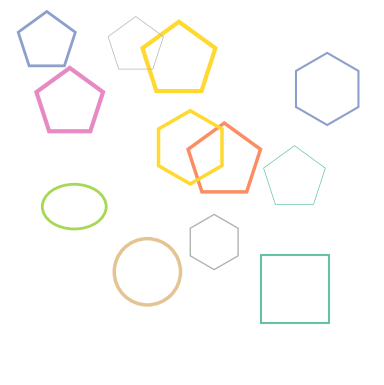[{"shape": "pentagon", "thickness": 0.5, "radius": 0.42, "center": [0.765, 0.537]}, {"shape": "square", "thickness": 1.5, "radius": 0.44, "center": [0.767, 0.249]}, {"shape": "pentagon", "thickness": 2.5, "radius": 0.49, "center": [0.583, 0.582]}, {"shape": "pentagon", "thickness": 2, "radius": 0.39, "center": [0.121, 0.892]}, {"shape": "hexagon", "thickness": 1.5, "radius": 0.47, "center": [0.85, 0.769]}, {"shape": "pentagon", "thickness": 3, "radius": 0.45, "center": [0.181, 0.733]}, {"shape": "oval", "thickness": 2, "radius": 0.41, "center": [0.193, 0.463]}, {"shape": "hexagon", "thickness": 2.5, "radius": 0.48, "center": [0.494, 0.617]}, {"shape": "pentagon", "thickness": 3, "radius": 0.5, "center": [0.465, 0.844]}, {"shape": "circle", "thickness": 2.5, "radius": 0.43, "center": [0.383, 0.294]}, {"shape": "hexagon", "thickness": 1, "radius": 0.36, "center": [0.556, 0.371]}, {"shape": "pentagon", "thickness": 0.5, "radius": 0.38, "center": [0.353, 0.882]}]